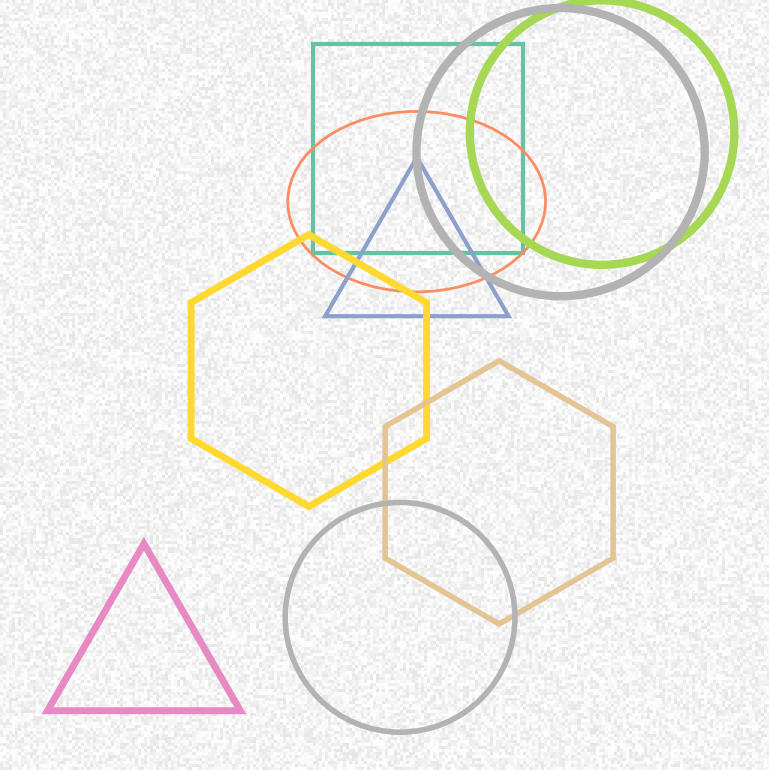[{"shape": "square", "thickness": 1.5, "radius": 0.68, "center": [0.543, 0.807]}, {"shape": "oval", "thickness": 1, "radius": 0.84, "center": [0.541, 0.738]}, {"shape": "triangle", "thickness": 1.5, "radius": 0.69, "center": [0.541, 0.658]}, {"shape": "triangle", "thickness": 2.5, "radius": 0.72, "center": [0.187, 0.149]}, {"shape": "circle", "thickness": 3, "radius": 0.86, "center": [0.782, 0.828]}, {"shape": "hexagon", "thickness": 2.5, "radius": 0.88, "center": [0.401, 0.519]}, {"shape": "hexagon", "thickness": 2, "radius": 0.85, "center": [0.648, 0.361]}, {"shape": "circle", "thickness": 2, "radius": 0.75, "center": [0.52, 0.198]}, {"shape": "circle", "thickness": 3, "radius": 0.94, "center": [0.728, 0.802]}]